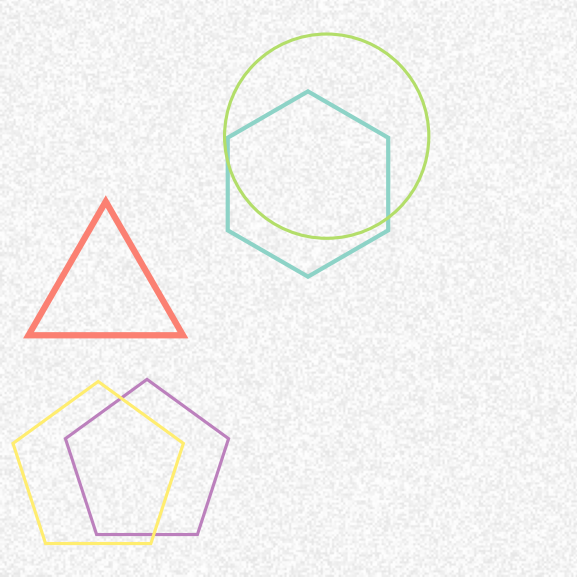[{"shape": "hexagon", "thickness": 2, "radius": 0.8, "center": [0.533, 0.68]}, {"shape": "triangle", "thickness": 3, "radius": 0.77, "center": [0.183, 0.496]}, {"shape": "circle", "thickness": 1.5, "radius": 0.88, "center": [0.566, 0.763]}, {"shape": "pentagon", "thickness": 1.5, "radius": 0.74, "center": [0.255, 0.194]}, {"shape": "pentagon", "thickness": 1.5, "radius": 0.78, "center": [0.17, 0.183]}]